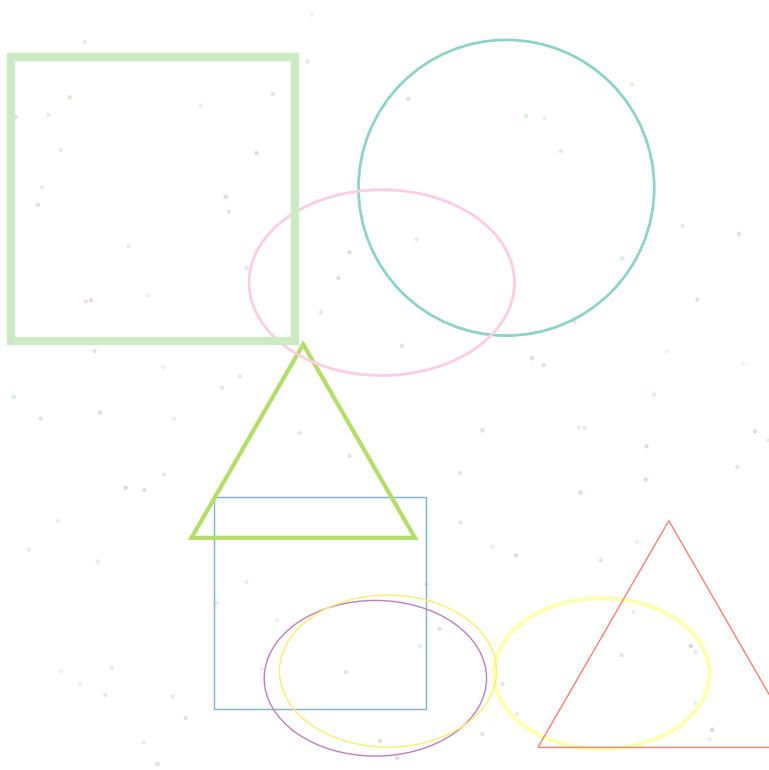[{"shape": "circle", "thickness": 1, "radius": 0.96, "center": [0.658, 0.756]}, {"shape": "oval", "thickness": 1.5, "radius": 0.7, "center": [0.782, 0.125]}, {"shape": "triangle", "thickness": 0.5, "radius": 0.98, "center": [0.869, 0.127]}, {"shape": "square", "thickness": 0.5, "radius": 0.69, "center": [0.416, 0.217]}, {"shape": "triangle", "thickness": 1.5, "radius": 0.84, "center": [0.394, 0.385]}, {"shape": "oval", "thickness": 1, "radius": 0.86, "center": [0.496, 0.633]}, {"shape": "oval", "thickness": 0.5, "radius": 0.72, "center": [0.488, 0.119]}, {"shape": "square", "thickness": 3, "radius": 0.92, "center": [0.199, 0.742]}, {"shape": "oval", "thickness": 0.5, "radius": 0.71, "center": [0.504, 0.128]}]